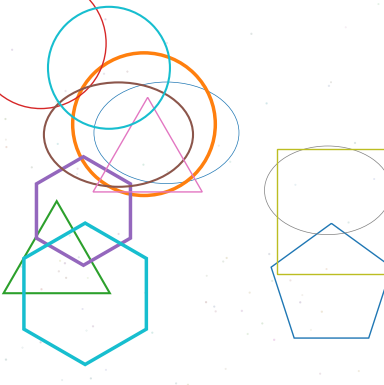[{"shape": "oval", "thickness": 0.5, "radius": 0.94, "center": [0.432, 0.655]}, {"shape": "pentagon", "thickness": 1, "radius": 0.82, "center": [0.861, 0.255]}, {"shape": "circle", "thickness": 2.5, "radius": 0.93, "center": [0.374, 0.677]}, {"shape": "triangle", "thickness": 1.5, "radius": 0.8, "center": [0.147, 0.318]}, {"shape": "circle", "thickness": 1, "radius": 0.85, "center": [0.106, 0.888]}, {"shape": "hexagon", "thickness": 2.5, "radius": 0.7, "center": [0.217, 0.452]}, {"shape": "oval", "thickness": 1.5, "radius": 0.97, "center": [0.308, 0.65]}, {"shape": "triangle", "thickness": 1, "radius": 0.82, "center": [0.384, 0.583]}, {"shape": "oval", "thickness": 0.5, "radius": 0.82, "center": [0.851, 0.506]}, {"shape": "square", "thickness": 1, "radius": 0.82, "center": [0.883, 0.451]}, {"shape": "hexagon", "thickness": 2.5, "radius": 0.92, "center": [0.221, 0.237]}, {"shape": "circle", "thickness": 1.5, "radius": 0.79, "center": [0.283, 0.824]}]